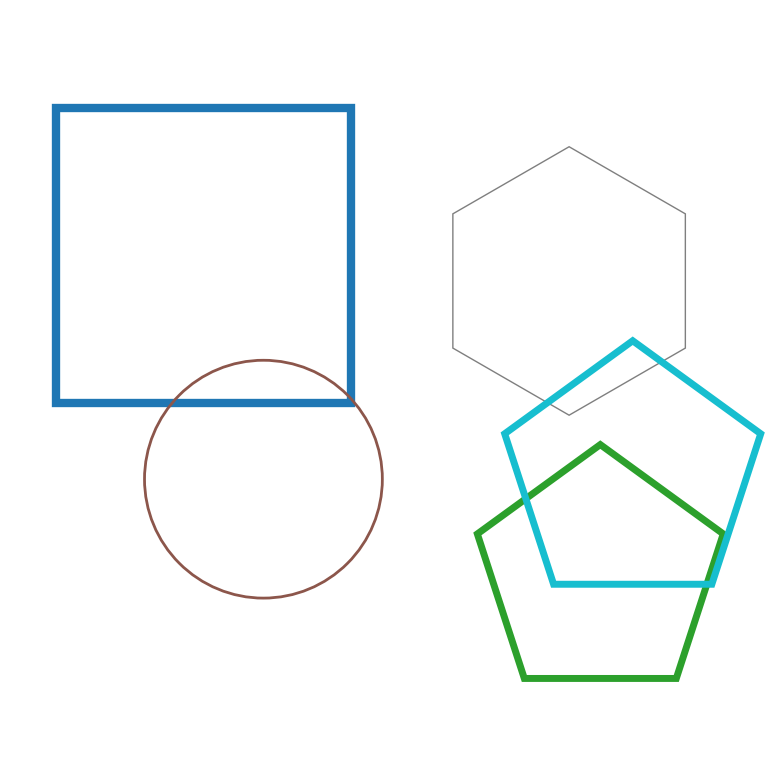[{"shape": "square", "thickness": 3, "radius": 0.96, "center": [0.264, 0.668]}, {"shape": "pentagon", "thickness": 2.5, "radius": 0.84, "center": [0.78, 0.255]}, {"shape": "circle", "thickness": 1, "radius": 0.77, "center": [0.342, 0.378]}, {"shape": "hexagon", "thickness": 0.5, "radius": 0.87, "center": [0.739, 0.635]}, {"shape": "pentagon", "thickness": 2.5, "radius": 0.87, "center": [0.822, 0.383]}]